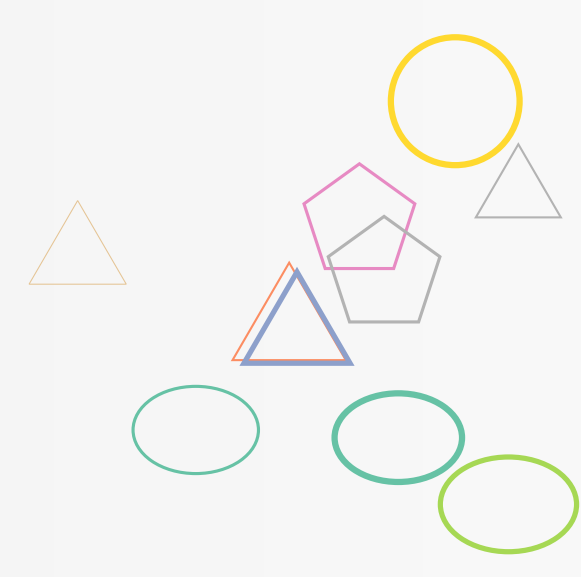[{"shape": "oval", "thickness": 1.5, "radius": 0.54, "center": [0.337, 0.255]}, {"shape": "oval", "thickness": 3, "radius": 0.55, "center": [0.685, 0.241]}, {"shape": "triangle", "thickness": 1, "radius": 0.56, "center": [0.498, 0.432]}, {"shape": "triangle", "thickness": 2.5, "radius": 0.53, "center": [0.511, 0.423]}, {"shape": "pentagon", "thickness": 1.5, "radius": 0.5, "center": [0.618, 0.615]}, {"shape": "oval", "thickness": 2.5, "radius": 0.59, "center": [0.875, 0.126]}, {"shape": "circle", "thickness": 3, "radius": 0.55, "center": [0.783, 0.824]}, {"shape": "triangle", "thickness": 0.5, "radius": 0.48, "center": [0.134, 0.555]}, {"shape": "pentagon", "thickness": 1.5, "radius": 0.51, "center": [0.661, 0.523]}, {"shape": "triangle", "thickness": 1, "radius": 0.42, "center": [0.892, 0.665]}]